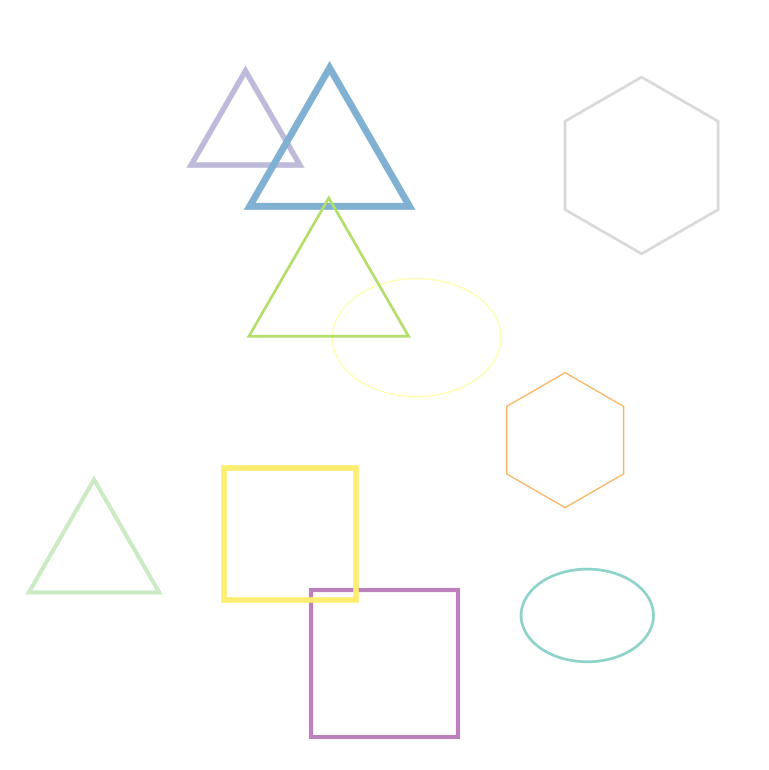[{"shape": "oval", "thickness": 1, "radius": 0.43, "center": [0.763, 0.201]}, {"shape": "oval", "thickness": 0.5, "radius": 0.55, "center": [0.541, 0.561]}, {"shape": "triangle", "thickness": 2, "radius": 0.41, "center": [0.319, 0.826]}, {"shape": "triangle", "thickness": 2.5, "radius": 0.6, "center": [0.428, 0.792]}, {"shape": "hexagon", "thickness": 0.5, "radius": 0.44, "center": [0.734, 0.428]}, {"shape": "triangle", "thickness": 1, "radius": 0.6, "center": [0.427, 0.623]}, {"shape": "hexagon", "thickness": 1, "radius": 0.57, "center": [0.833, 0.785]}, {"shape": "square", "thickness": 1.5, "radius": 0.48, "center": [0.5, 0.138]}, {"shape": "triangle", "thickness": 1.5, "radius": 0.49, "center": [0.122, 0.279]}, {"shape": "square", "thickness": 2, "radius": 0.43, "center": [0.377, 0.307]}]